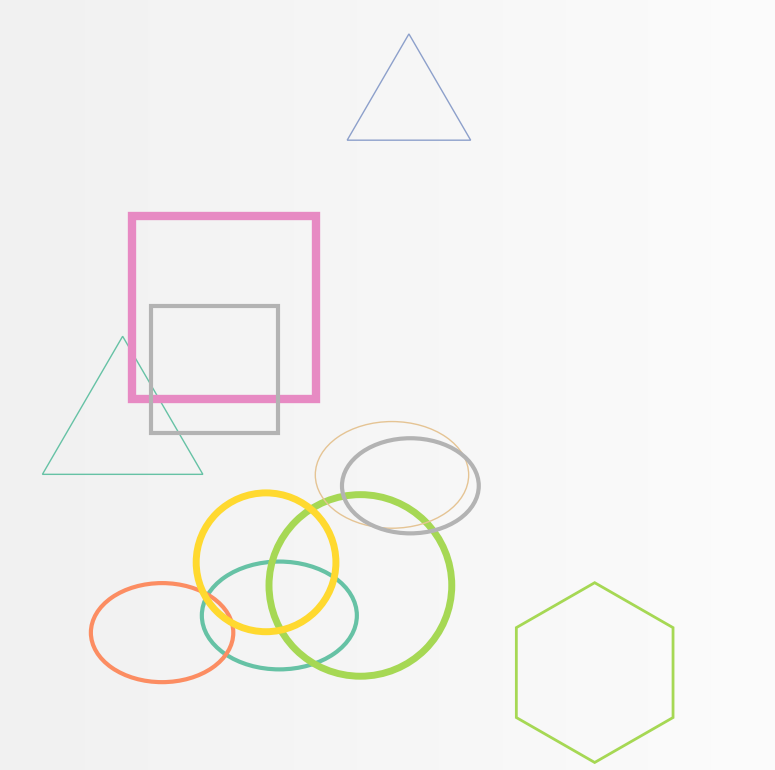[{"shape": "triangle", "thickness": 0.5, "radius": 0.6, "center": [0.158, 0.444]}, {"shape": "oval", "thickness": 1.5, "radius": 0.5, "center": [0.36, 0.201]}, {"shape": "oval", "thickness": 1.5, "radius": 0.46, "center": [0.209, 0.178]}, {"shape": "triangle", "thickness": 0.5, "radius": 0.46, "center": [0.528, 0.864]}, {"shape": "square", "thickness": 3, "radius": 0.59, "center": [0.29, 0.601]}, {"shape": "hexagon", "thickness": 1, "radius": 0.58, "center": [0.767, 0.127]}, {"shape": "circle", "thickness": 2.5, "radius": 0.59, "center": [0.465, 0.24]}, {"shape": "circle", "thickness": 2.5, "radius": 0.45, "center": [0.343, 0.27]}, {"shape": "oval", "thickness": 0.5, "radius": 0.49, "center": [0.506, 0.383]}, {"shape": "square", "thickness": 1.5, "radius": 0.41, "center": [0.277, 0.52]}, {"shape": "oval", "thickness": 1.5, "radius": 0.44, "center": [0.53, 0.369]}]